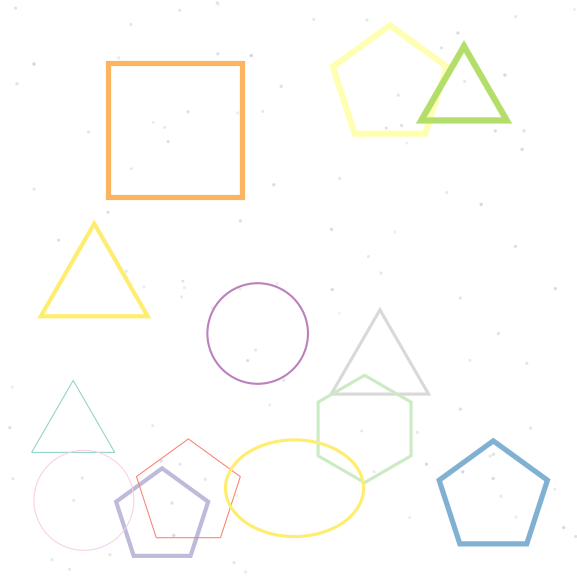[{"shape": "triangle", "thickness": 0.5, "radius": 0.42, "center": [0.127, 0.257]}, {"shape": "pentagon", "thickness": 3, "radius": 0.52, "center": [0.675, 0.852]}, {"shape": "pentagon", "thickness": 2, "radius": 0.42, "center": [0.281, 0.104]}, {"shape": "pentagon", "thickness": 0.5, "radius": 0.47, "center": [0.326, 0.145]}, {"shape": "pentagon", "thickness": 2.5, "radius": 0.49, "center": [0.854, 0.137]}, {"shape": "square", "thickness": 2.5, "radius": 0.58, "center": [0.303, 0.774]}, {"shape": "triangle", "thickness": 3, "radius": 0.43, "center": [0.803, 0.833]}, {"shape": "circle", "thickness": 0.5, "radius": 0.43, "center": [0.145, 0.133]}, {"shape": "triangle", "thickness": 1.5, "radius": 0.49, "center": [0.658, 0.365]}, {"shape": "circle", "thickness": 1, "radius": 0.44, "center": [0.446, 0.422]}, {"shape": "hexagon", "thickness": 1.5, "radius": 0.46, "center": [0.631, 0.256]}, {"shape": "oval", "thickness": 1.5, "radius": 0.6, "center": [0.51, 0.154]}, {"shape": "triangle", "thickness": 2, "radius": 0.53, "center": [0.163, 0.505]}]